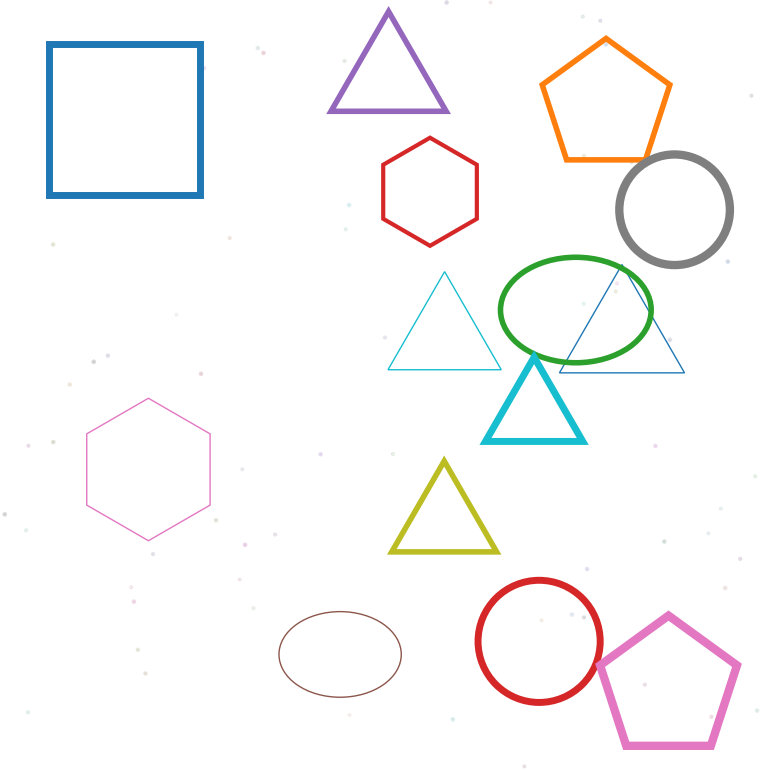[{"shape": "triangle", "thickness": 0.5, "radius": 0.47, "center": [0.808, 0.563]}, {"shape": "square", "thickness": 2.5, "radius": 0.49, "center": [0.161, 0.844]}, {"shape": "pentagon", "thickness": 2, "radius": 0.44, "center": [0.787, 0.863]}, {"shape": "oval", "thickness": 2, "radius": 0.49, "center": [0.748, 0.597]}, {"shape": "circle", "thickness": 2.5, "radius": 0.4, "center": [0.7, 0.167]}, {"shape": "hexagon", "thickness": 1.5, "radius": 0.35, "center": [0.558, 0.751]}, {"shape": "triangle", "thickness": 2, "radius": 0.43, "center": [0.505, 0.899]}, {"shape": "oval", "thickness": 0.5, "radius": 0.4, "center": [0.442, 0.15]}, {"shape": "pentagon", "thickness": 3, "radius": 0.47, "center": [0.868, 0.107]}, {"shape": "hexagon", "thickness": 0.5, "radius": 0.46, "center": [0.193, 0.39]}, {"shape": "circle", "thickness": 3, "radius": 0.36, "center": [0.876, 0.728]}, {"shape": "triangle", "thickness": 2, "radius": 0.39, "center": [0.577, 0.323]}, {"shape": "triangle", "thickness": 0.5, "radius": 0.42, "center": [0.577, 0.562]}, {"shape": "triangle", "thickness": 2.5, "radius": 0.36, "center": [0.694, 0.463]}]